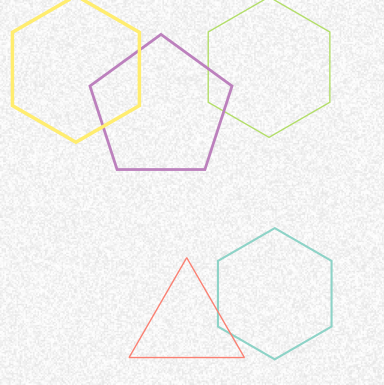[{"shape": "hexagon", "thickness": 1.5, "radius": 0.85, "center": [0.714, 0.237]}, {"shape": "triangle", "thickness": 1, "radius": 0.86, "center": [0.485, 0.158]}, {"shape": "hexagon", "thickness": 1, "radius": 0.91, "center": [0.699, 0.826]}, {"shape": "pentagon", "thickness": 2, "radius": 0.97, "center": [0.418, 0.717]}, {"shape": "hexagon", "thickness": 2.5, "radius": 0.95, "center": [0.197, 0.821]}]